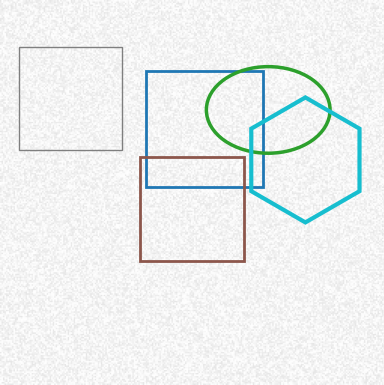[{"shape": "square", "thickness": 2, "radius": 0.75, "center": [0.531, 0.666]}, {"shape": "oval", "thickness": 2.5, "radius": 0.8, "center": [0.697, 0.714]}, {"shape": "square", "thickness": 2, "radius": 0.67, "center": [0.498, 0.458]}, {"shape": "square", "thickness": 1, "radius": 0.67, "center": [0.183, 0.743]}, {"shape": "hexagon", "thickness": 3, "radius": 0.81, "center": [0.793, 0.585]}]